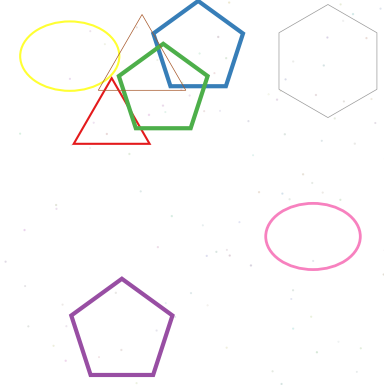[{"shape": "triangle", "thickness": 1.5, "radius": 0.57, "center": [0.29, 0.683]}, {"shape": "pentagon", "thickness": 3, "radius": 0.61, "center": [0.515, 0.875]}, {"shape": "pentagon", "thickness": 3, "radius": 0.61, "center": [0.424, 0.765]}, {"shape": "pentagon", "thickness": 3, "radius": 0.69, "center": [0.317, 0.138]}, {"shape": "oval", "thickness": 1.5, "radius": 0.64, "center": [0.181, 0.854]}, {"shape": "triangle", "thickness": 0.5, "radius": 0.66, "center": [0.369, 0.831]}, {"shape": "oval", "thickness": 2, "radius": 0.61, "center": [0.813, 0.386]}, {"shape": "hexagon", "thickness": 0.5, "radius": 0.73, "center": [0.852, 0.841]}]